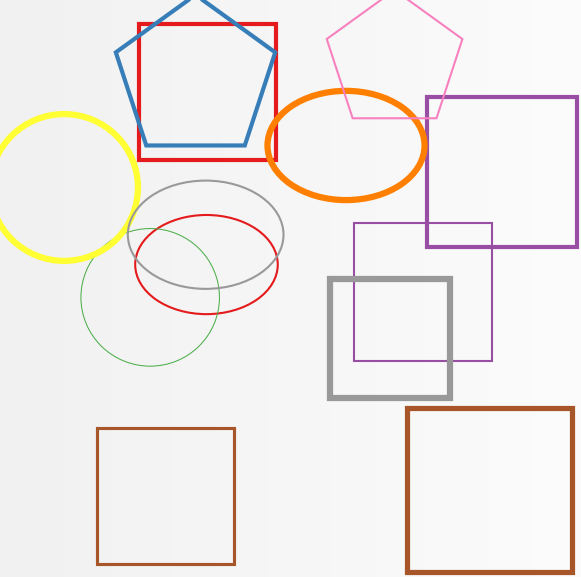[{"shape": "oval", "thickness": 1, "radius": 0.61, "center": [0.355, 0.541]}, {"shape": "square", "thickness": 2, "radius": 0.59, "center": [0.357, 0.839]}, {"shape": "pentagon", "thickness": 2, "radius": 0.72, "center": [0.336, 0.864]}, {"shape": "circle", "thickness": 0.5, "radius": 0.6, "center": [0.258, 0.484]}, {"shape": "square", "thickness": 1, "radius": 0.6, "center": [0.728, 0.493]}, {"shape": "square", "thickness": 2, "radius": 0.65, "center": [0.864, 0.701]}, {"shape": "oval", "thickness": 3, "radius": 0.68, "center": [0.595, 0.747]}, {"shape": "circle", "thickness": 3, "radius": 0.64, "center": [0.11, 0.674]}, {"shape": "square", "thickness": 1.5, "radius": 0.59, "center": [0.284, 0.14]}, {"shape": "square", "thickness": 2.5, "radius": 0.71, "center": [0.842, 0.15]}, {"shape": "pentagon", "thickness": 1, "radius": 0.61, "center": [0.679, 0.894]}, {"shape": "square", "thickness": 3, "radius": 0.52, "center": [0.672, 0.413]}, {"shape": "oval", "thickness": 1, "radius": 0.67, "center": [0.354, 0.593]}]